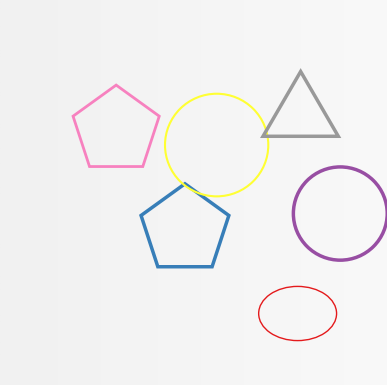[{"shape": "oval", "thickness": 1, "radius": 0.5, "center": [0.768, 0.186]}, {"shape": "pentagon", "thickness": 2.5, "radius": 0.6, "center": [0.477, 0.404]}, {"shape": "circle", "thickness": 2.5, "radius": 0.61, "center": [0.878, 0.445]}, {"shape": "circle", "thickness": 1.5, "radius": 0.67, "center": [0.559, 0.623]}, {"shape": "pentagon", "thickness": 2, "radius": 0.58, "center": [0.3, 0.662]}, {"shape": "triangle", "thickness": 2.5, "radius": 0.56, "center": [0.776, 0.702]}]